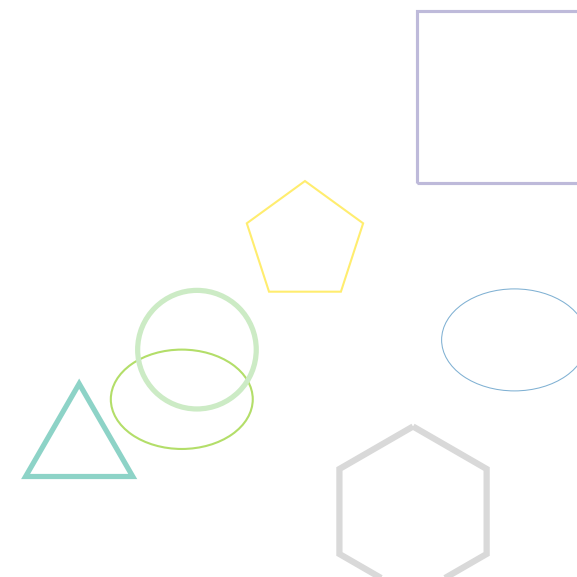[{"shape": "triangle", "thickness": 2.5, "radius": 0.54, "center": [0.137, 0.228]}, {"shape": "square", "thickness": 1.5, "radius": 0.74, "center": [0.87, 0.831]}, {"shape": "oval", "thickness": 0.5, "radius": 0.63, "center": [0.891, 0.411]}, {"shape": "oval", "thickness": 1, "radius": 0.61, "center": [0.315, 0.308]}, {"shape": "hexagon", "thickness": 3, "radius": 0.74, "center": [0.715, 0.113]}, {"shape": "circle", "thickness": 2.5, "radius": 0.51, "center": [0.341, 0.394]}, {"shape": "pentagon", "thickness": 1, "radius": 0.53, "center": [0.528, 0.58]}]